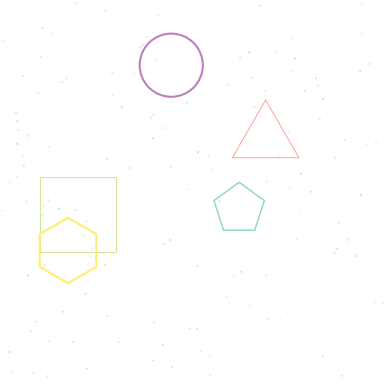[{"shape": "pentagon", "thickness": 1, "radius": 0.34, "center": [0.621, 0.458]}, {"shape": "triangle", "thickness": 0.5, "radius": 0.5, "center": [0.69, 0.64]}, {"shape": "square", "thickness": 0.5, "radius": 0.49, "center": [0.202, 0.443]}, {"shape": "circle", "thickness": 1.5, "radius": 0.41, "center": [0.445, 0.831]}, {"shape": "hexagon", "thickness": 1.5, "radius": 0.42, "center": [0.177, 0.349]}]